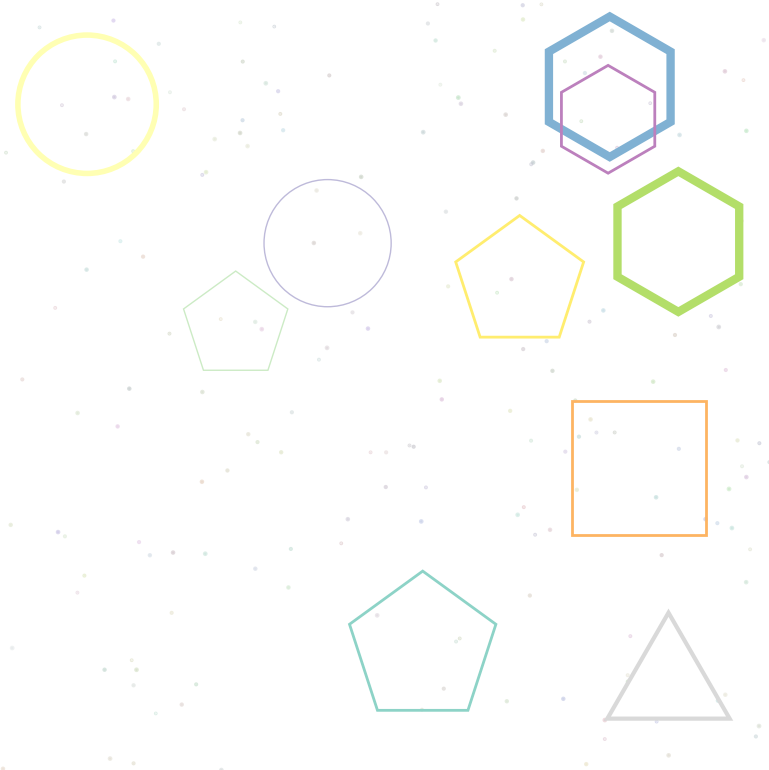[{"shape": "pentagon", "thickness": 1, "radius": 0.5, "center": [0.549, 0.158]}, {"shape": "circle", "thickness": 2, "radius": 0.45, "center": [0.113, 0.865]}, {"shape": "circle", "thickness": 0.5, "radius": 0.41, "center": [0.425, 0.684]}, {"shape": "hexagon", "thickness": 3, "radius": 0.46, "center": [0.792, 0.887]}, {"shape": "square", "thickness": 1, "radius": 0.43, "center": [0.83, 0.392]}, {"shape": "hexagon", "thickness": 3, "radius": 0.46, "center": [0.881, 0.686]}, {"shape": "triangle", "thickness": 1.5, "radius": 0.46, "center": [0.868, 0.113]}, {"shape": "hexagon", "thickness": 1, "radius": 0.35, "center": [0.79, 0.845]}, {"shape": "pentagon", "thickness": 0.5, "radius": 0.36, "center": [0.306, 0.577]}, {"shape": "pentagon", "thickness": 1, "radius": 0.44, "center": [0.675, 0.633]}]